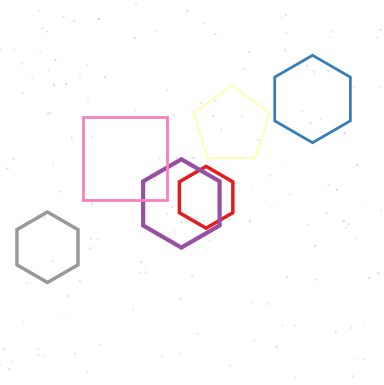[{"shape": "hexagon", "thickness": 2.5, "radius": 0.4, "center": [0.535, 0.488]}, {"shape": "hexagon", "thickness": 2, "radius": 0.57, "center": [0.812, 0.743]}, {"shape": "hexagon", "thickness": 3, "radius": 0.57, "center": [0.471, 0.472]}, {"shape": "pentagon", "thickness": 0.5, "radius": 0.52, "center": [0.601, 0.674]}, {"shape": "square", "thickness": 2, "radius": 0.54, "center": [0.324, 0.588]}, {"shape": "hexagon", "thickness": 2.5, "radius": 0.46, "center": [0.123, 0.358]}]